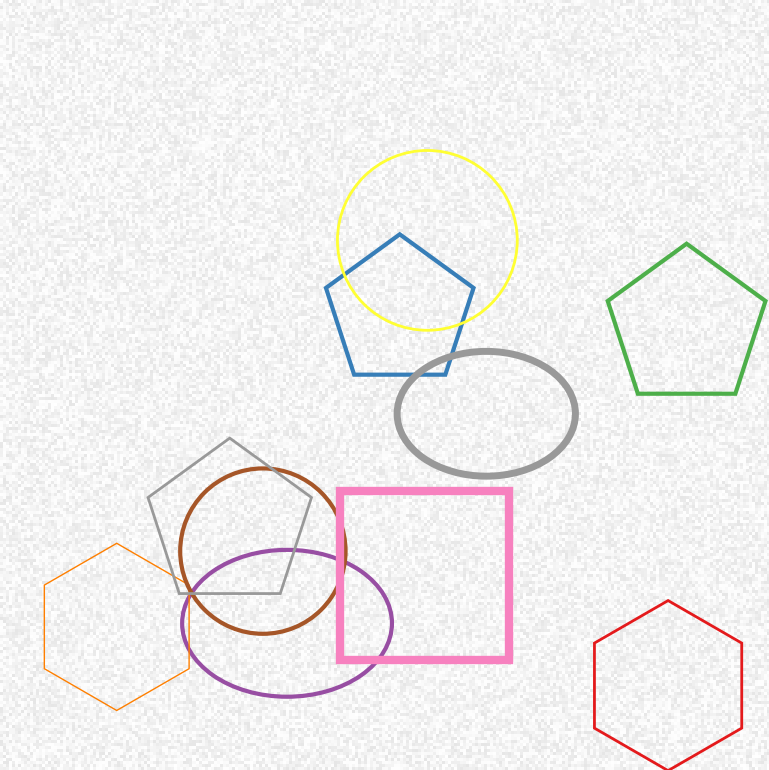[{"shape": "hexagon", "thickness": 1, "radius": 0.55, "center": [0.868, 0.11]}, {"shape": "pentagon", "thickness": 1.5, "radius": 0.5, "center": [0.519, 0.595]}, {"shape": "pentagon", "thickness": 1.5, "radius": 0.54, "center": [0.892, 0.576]}, {"shape": "oval", "thickness": 1.5, "radius": 0.68, "center": [0.373, 0.191]}, {"shape": "hexagon", "thickness": 0.5, "radius": 0.54, "center": [0.152, 0.186]}, {"shape": "circle", "thickness": 1, "radius": 0.58, "center": [0.555, 0.688]}, {"shape": "circle", "thickness": 1.5, "radius": 0.54, "center": [0.341, 0.284]}, {"shape": "square", "thickness": 3, "radius": 0.55, "center": [0.552, 0.253]}, {"shape": "oval", "thickness": 2.5, "radius": 0.58, "center": [0.632, 0.463]}, {"shape": "pentagon", "thickness": 1, "radius": 0.56, "center": [0.298, 0.319]}]